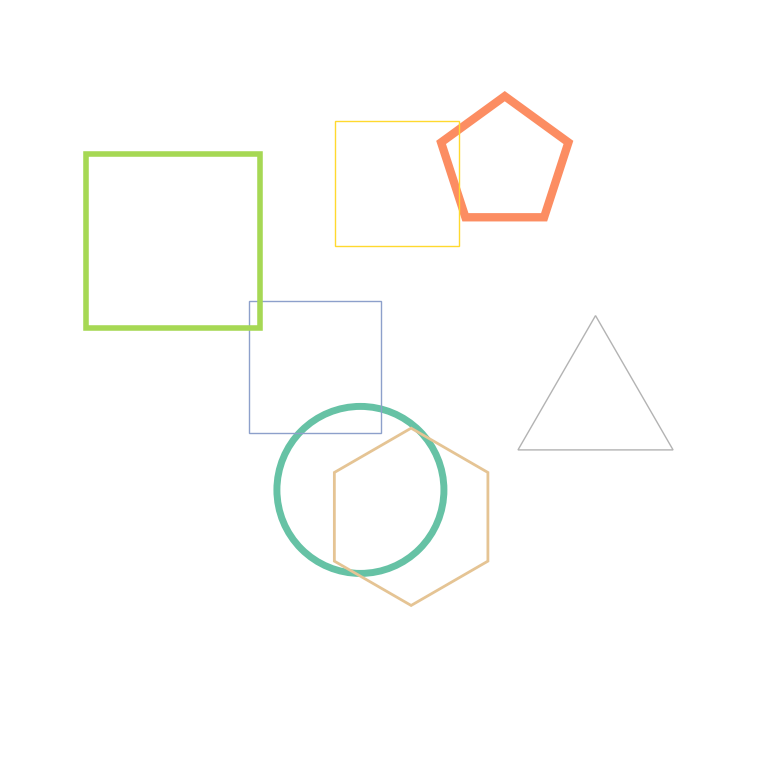[{"shape": "circle", "thickness": 2.5, "radius": 0.54, "center": [0.468, 0.364]}, {"shape": "pentagon", "thickness": 3, "radius": 0.43, "center": [0.656, 0.788]}, {"shape": "square", "thickness": 0.5, "radius": 0.43, "center": [0.409, 0.523]}, {"shape": "square", "thickness": 2, "radius": 0.57, "center": [0.224, 0.687]}, {"shape": "square", "thickness": 0.5, "radius": 0.4, "center": [0.515, 0.762]}, {"shape": "hexagon", "thickness": 1, "radius": 0.58, "center": [0.534, 0.329]}, {"shape": "triangle", "thickness": 0.5, "radius": 0.58, "center": [0.773, 0.474]}]